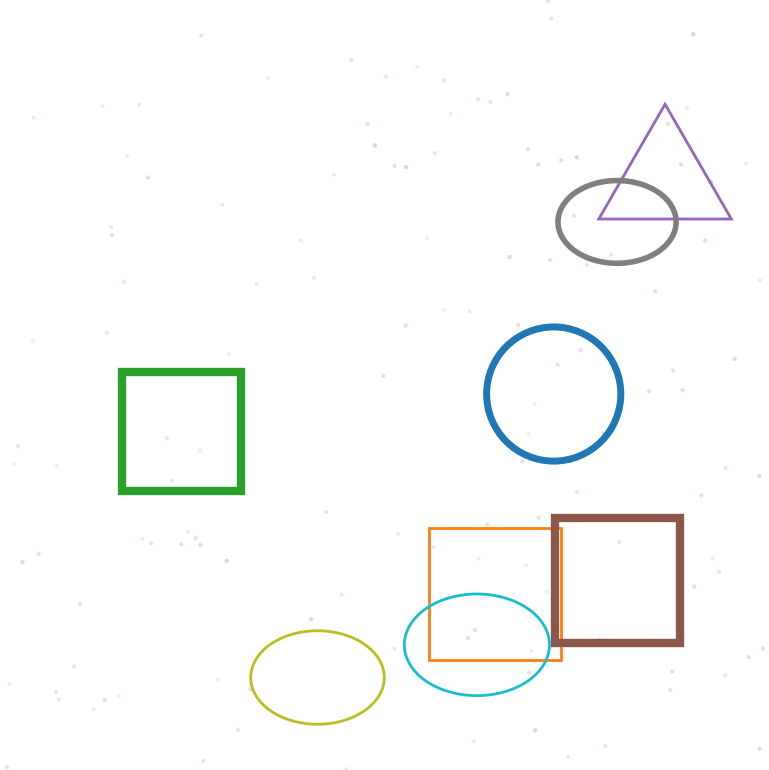[{"shape": "circle", "thickness": 2.5, "radius": 0.44, "center": [0.719, 0.488]}, {"shape": "square", "thickness": 1, "radius": 0.43, "center": [0.643, 0.228]}, {"shape": "square", "thickness": 3, "radius": 0.39, "center": [0.236, 0.439]}, {"shape": "triangle", "thickness": 1, "radius": 0.5, "center": [0.864, 0.765]}, {"shape": "square", "thickness": 3, "radius": 0.4, "center": [0.802, 0.246]}, {"shape": "oval", "thickness": 2, "radius": 0.38, "center": [0.801, 0.712]}, {"shape": "oval", "thickness": 1, "radius": 0.43, "center": [0.412, 0.12]}, {"shape": "oval", "thickness": 1, "radius": 0.47, "center": [0.619, 0.163]}]